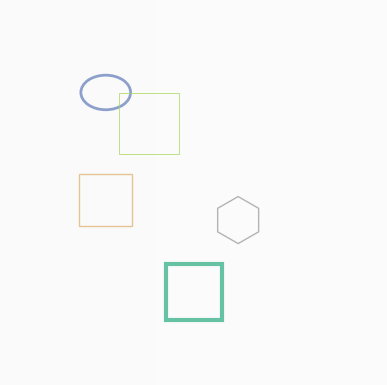[{"shape": "square", "thickness": 3, "radius": 0.37, "center": [0.5, 0.242]}, {"shape": "oval", "thickness": 2, "radius": 0.32, "center": [0.273, 0.76]}, {"shape": "square", "thickness": 0.5, "radius": 0.39, "center": [0.384, 0.679]}, {"shape": "square", "thickness": 1, "radius": 0.34, "center": [0.272, 0.481]}, {"shape": "hexagon", "thickness": 1, "radius": 0.31, "center": [0.615, 0.428]}]